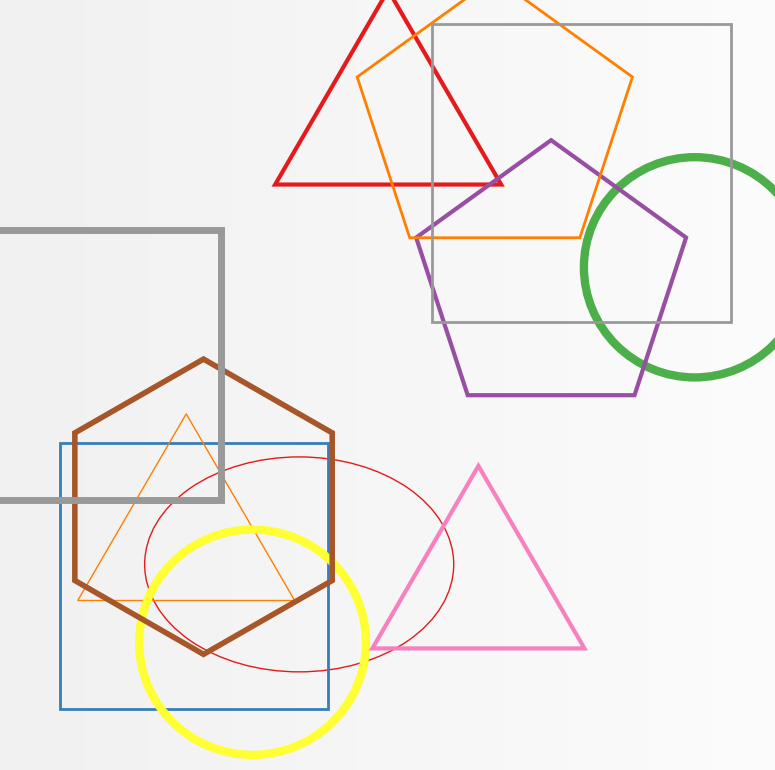[{"shape": "oval", "thickness": 0.5, "radius": 1.0, "center": [0.386, 0.267]}, {"shape": "triangle", "thickness": 1.5, "radius": 0.84, "center": [0.501, 0.845]}, {"shape": "square", "thickness": 1, "radius": 0.87, "center": [0.25, 0.252]}, {"shape": "circle", "thickness": 3, "radius": 0.72, "center": [0.896, 0.653]}, {"shape": "pentagon", "thickness": 1.5, "radius": 0.92, "center": [0.711, 0.635]}, {"shape": "pentagon", "thickness": 1, "radius": 0.93, "center": [0.638, 0.842]}, {"shape": "triangle", "thickness": 0.5, "radius": 0.81, "center": [0.24, 0.301]}, {"shape": "circle", "thickness": 3, "radius": 0.73, "center": [0.326, 0.166]}, {"shape": "hexagon", "thickness": 2, "radius": 0.96, "center": [0.263, 0.342]}, {"shape": "triangle", "thickness": 1.5, "radius": 0.79, "center": [0.617, 0.237]}, {"shape": "square", "thickness": 2.5, "radius": 0.88, "center": [0.109, 0.526]}, {"shape": "square", "thickness": 1, "radius": 0.97, "center": [0.75, 0.775]}]